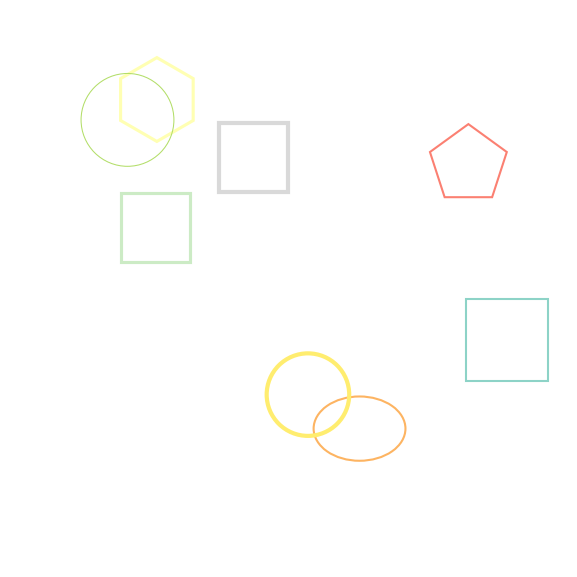[{"shape": "square", "thickness": 1, "radius": 0.36, "center": [0.878, 0.41]}, {"shape": "hexagon", "thickness": 1.5, "radius": 0.36, "center": [0.272, 0.827]}, {"shape": "pentagon", "thickness": 1, "radius": 0.35, "center": [0.811, 0.714]}, {"shape": "oval", "thickness": 1, "radius": 0.4, "center": [0.623, 0.257]}, {"shape": "circle", "thickness": 0.5, "radius": 0.4, "center": [0.221, 0.792]}, {"shape": "square", "thickness": 2, "radius": 0.3, "center": [0.438, 0.726]}, {"shape": "square", "thickness": 1.5, "radius": 0.3, "center": [0.27, 0.605]}, {"shape": "circle", "thickness": 2, "radius": 0.36, "center": [0.533, 0.316]}]